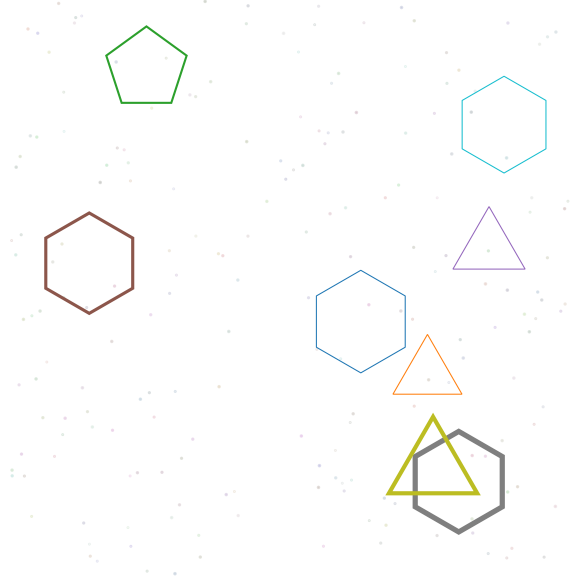[{"shape": "hexagon", "thickness": 0.5, "radius": 0.44, "center": [0.625, 0.442]}, {"shape": "triangle", "thickness": 0.5, "radius": 0.35, "center": [0.74, 0.351]}, {"shape": "pentagon", "thickness": 1, "radius": 0.37, "center": [0.254, 0.88]}, {"shape": "triangle", "thickness": 0.5, "radius": 0.36, "center": [0.847, 0.569]}, {"shape": "hexagon", "thickness": 1.5, "radius": 0.43, "center": [0.155, 0.543]}, {"shape": "hexagon", "thickness": 2.5, "radius": 0.44, "center": [0.794, 0.165]}, {"shape": "triangle", "thickness": 2, "radius": 0.44, "center": [0.75, 0.189]}, {"shape": "hexagon", "thickness": 0.5, "radius": 0.42, "center": [0.873, 0.783]}]